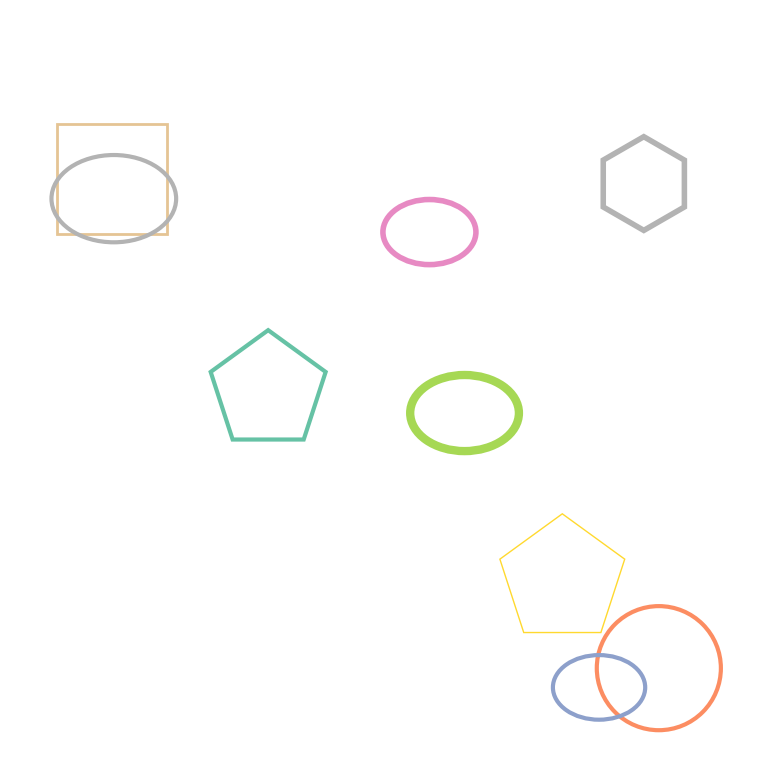[{"shape": "pentagon", "thickness": 1.5, "radius": 0.39, "center": [0.348, 0.493]}, {"shape": "circle", "thickness": 1.5, "radius": 0.4, "center": [0.856, 0.132]}, {"shape": "oval", "thickness": 1.5, "radius": 0.3, "center": [0.778, 0.107]}, {"shape": "oval", "thickness": 2, "radius": 0.3, "center": [0.558, 0.699]}, {"shape": "oval", "thickness": 3, "radius": 0.35, "center": [0.603, 0.464]}, {"shape": "pentagon", "thickness": 0.5, "radius": 0.43, "center": [0.73, 0.247]}, {"shape": "square", "thickness": 1, "radius": 0.36, "center": [0.146, 0.767]}, {"shape": "oval", "thickness": 1.5, "radius": 0.4, "center": [0.148, 0.742]}, {"shape": "hexagon", "thickness": 2, "radius": 0.3, "center": [0.836, 0.762]}]